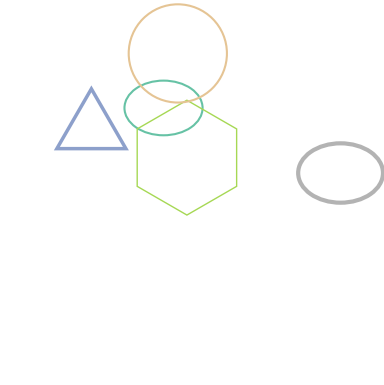[{"shape": "oval", "thickness": 1.5, "radius": 0.51, "center": [0.425, 0.72]}, {"shape": "triangle", "thickness": 2.5, "radius": 0.52, "center": [0.237, 0.666]}, {"shape": "hexagon", "thickness": 1, "radius": 0.75, "center": [0.486, 0.591]}, {"shape": "circle", "thickness": 1.5, "radius": 0.64, "center": [0.462, 0.861]}, {"shape": "oval", "thickness": 3, "radius": 0.55, "center": [0.885, 0.551]}]